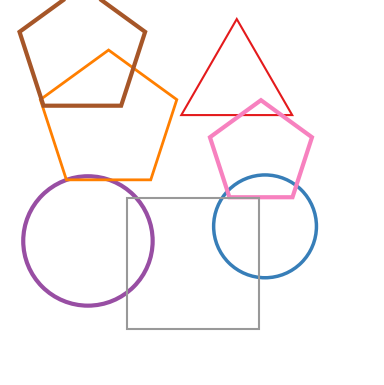[{"shape": "triangle", "thickness": 1.5, "radius": 0.83, "center": [0.615, 0.784]}, {"shape": "circle", "thickness": 2.5, "radius": 0.67, "center": [0.688, 0.412]}, {"shape": "circle", "thickness": 3, "radius": 0.84, "center": [0.228, 0.374]}, {"shape": "pentagon", "thickness": 2, "radius": 0.93, "center": [0.282, 0.684]}, {"shape": "pentagon", "thickness": 3, "radius": 0.86, "center": [0.214, 0.864]}, {"shape": "pentagon", "thickness": 3, "radius": 0.7, "center": [0.678, 0.6]}, {"shape": "square", "thickness": 1.5, "radius": 0.85, "center": [0.502, 0.315]}]